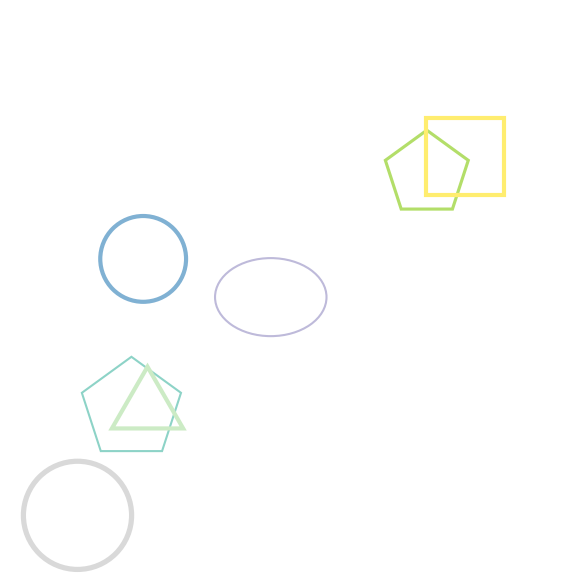[{"shape": "pentagon", "thickness": 1, "radius": 0.45, "center": [0.228, 0.291]}, {"shape": "oval", "thickness": 1, "radius": 0.48, "center": [0.469, 0.485]}, {"shape": "circle", "thickness": 2, "radius": 0.37, "center": [0.248, 0.551]}, {"shape": "pentagon", "thickness": 1.5, "radius": 0.38, "center": [0.739, 0.698]}, {"shape": "circle", "thickness": 2.5, "radius": 0.47, "center": [0.134, 0.107]}, {"shape": "triangle", "thickness": 2, "radius": 0.36, "center": [0.255, 0.293]}, {"shape": "square", "thickness": 2, "radius": 0.33, "center": [0.805, 0.728]}]